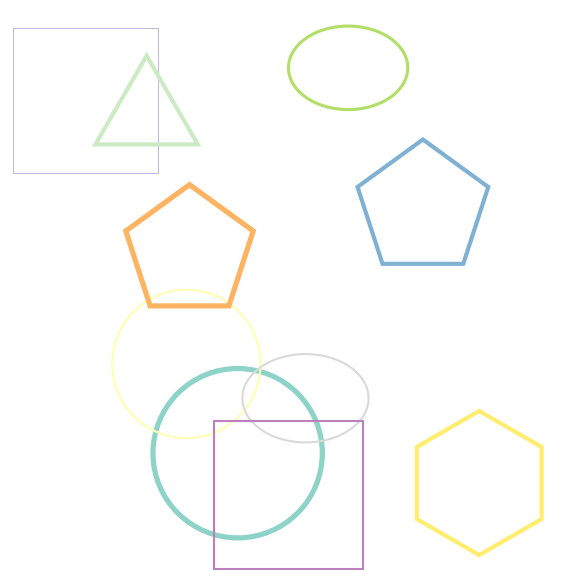[{"shape": "circle", "thickness": 2.5, "radius": 0.73, "center": [0.412, 0.214]}, {"shape": "circle", "thickness": 1, "radius": 0.64, "center": [0.323, 0.369]}, {"shape": "square", "thickness": 0.5, "radius": 0.63, "center": [0.148, 0.825]}, {"shape": "pentagon", "thickness": 2, "radius": 0.59, "center": [0.732, 0.639]}, {"shape": "pentagon", "thickness": 2.5, "radius": 0.58, "center": [0.328, 0.563]}, {"shape": "oval", "thickness": 1.5, "radius": 0.52, "center": [0.603, 0.882]}, {"shape": "oval", "thickness": 1, "radius": 0.55, "center": [0.529, 0.31]}, {"shape": "square", "thickness": 1, "radius": 0.64, "center": [0.5, 0.142]}, {"shape": "triangle", "thickness": 2, "radius": 0.51, "center": [0.254, 0.8]}, {"shape": "hexagon", "thickness": 2, "radius": 0.62, "center": [0.83, 0.163]}]